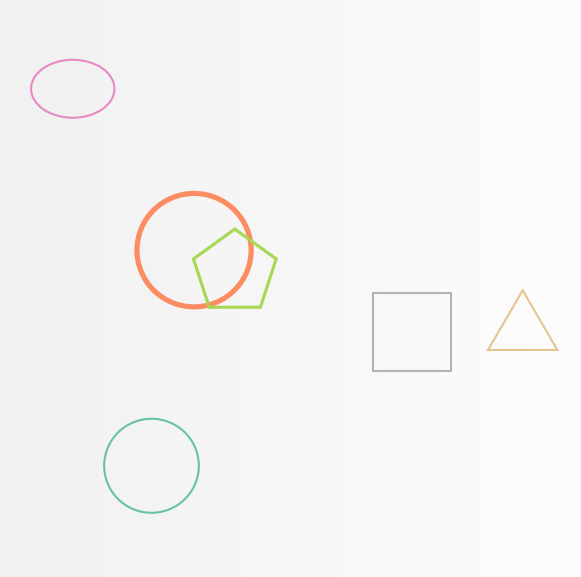[{"shape": "circle", "thickness": 1, "radius": 0.41, "center": [0.261, 0.193]}, {"shape": "circle", "thickness": 2.5, "radius": 0.49, "center": [0.334, 0.566]}, {"shape": "oval", "thickness": 1, "radius": 0.36, "center": [0.125, 0.845]}, {"shape": "pentagon", "thickness": 1.5, "radius": 0.37, "center": [0.404, 0.528]}, {"shape": "triangle", "thickness": 1, "radius": 0.34, "center": [0.899, 0.428]}, {"shape": "square", "thickness": 1, "radius": 0.34, "center": [0.709, 0.424]}]